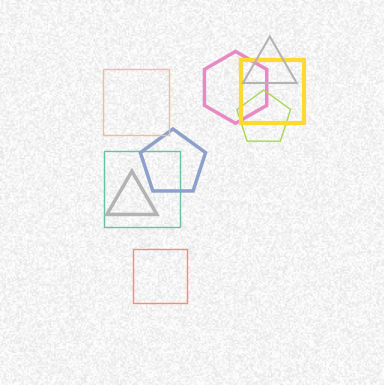[{"shape": "square", "thickness": 1, "radius": 0.49, "center": [0.369, 0.508]}, {"shape": "square", "thickness": 1, "radius": 0.35, "center": [0.415, 0.284]}, {"shape": "pentagon", "thickness": 2.5, "radius": 0.44, "center": [0.449, 0.576]}, {"shape": "hexagon", "thickness": 2.5, "radius": 0.47, "center": [0.612, 0.773]}, {"shape": "pentagon", "thickness": 1, "radius": 0.37, "center": [0.685, 0.693]}, {"shape": "square", "thickness": 3, "radius": 0.41, "center": [0.707, 0.762]}, {"shape": "square", "thickness": 1, "radius": 0.43, "center": [0.354, 0.735]}, {"shape": "triangle", "thickness": 1.5, "radius": 0.4, "center": [0.701, 0.825]}, {"shape": "triangle", "thickness": 2.5, "radius": 0.37, "center": [0.343, 0.48]}]